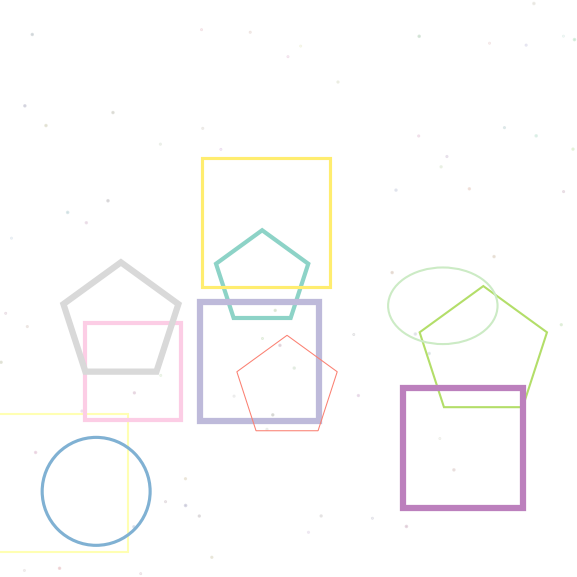[{"shape": "pentagon", "thickness": 2, "radius": 0.42, "center": [0.454, 0.516]}, {"shape": "square", "thickness": 1, "radius": 0.6, "center": [0.102, 0.162]}, {"shape": "square", "thickness": 3, "radius": 0.52, "center": [0.449, 0.373]}, {"shape": "pentagon", "thickness": 0.5, "radius": 0.46, "center": [0.497, 0.327]}, {"shape": "circle", "thickness": 1.5, "radius": 0.47, "center": [0.166, 0.148]}, {"shape": "pentagon", "thickness": 1, "radius": 0.58, "center": [0.837, 0.388]}, {"shape": "square", "thickness": 2, "radius": 0.42, "center": [0.231, 0.356]}, {"shape": "pentagon", "thickness": 3, "radius": 0.52, "center": [0.209, 0.44]}, {"shape": "square", "thickness": 3, "radius": 0.52, "center": [0.802, 0.223]}, {"shape": "oval", "thickness": 1, "radius": 0.47, "center": [0.767, 0.47]}, {"shape": "square", "thickness": 1.5, "radius": 0.56, "center": [0.461, 0.614]}]